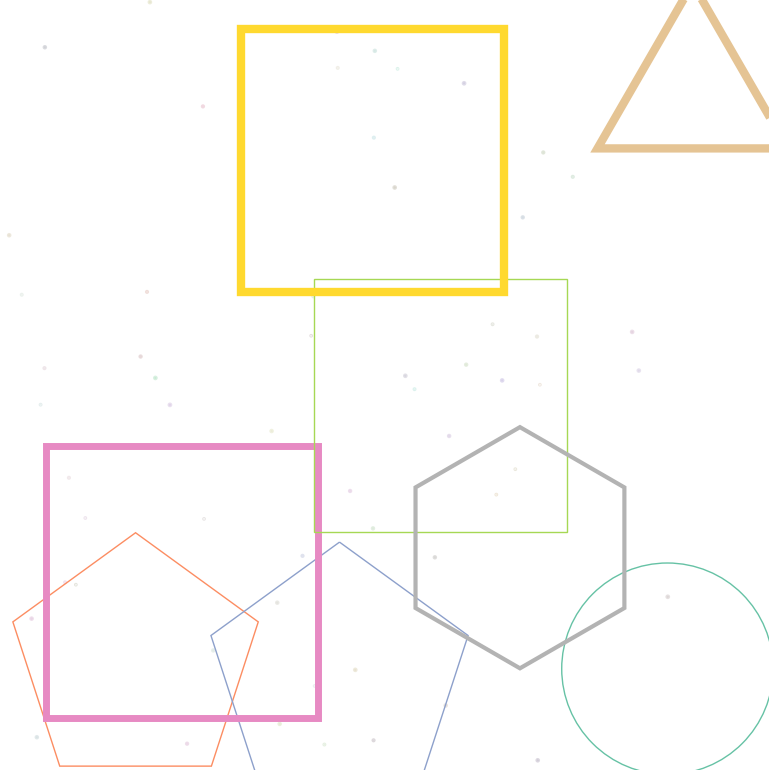[{"shape": "circle", "thickness": 0.5, "radius": 0.69, "center": [0.867, 0.132]}, {"shape": "pentagon", "thickness": 0.5, "radius": 0.84, "center": [0.176, 0.141]}, {"shape": "pentagon", "thickness": 0.5, "radius": 0.88, "center": [0.441, 0.12]}, {"shape": "square", "thickness": 2.5, "radius": 0.88, "center": [0.237, 0.245]}, {"shape": "square", "thickness": 0.5, "radius": 0.82, "center": [0.572, 0.474]}, {"shape": "square", "thickness": 3, "radius": 0.85, "center": [0.483, 0.792]}, {"shape": "triangle", "thickness": 3, "radius": 0.71, "center": [0.9, 0.879]}, {"shape": "hexagon", "thickness": 1.5, "radius": 0.78, "center": [0.675, 0.289]}]